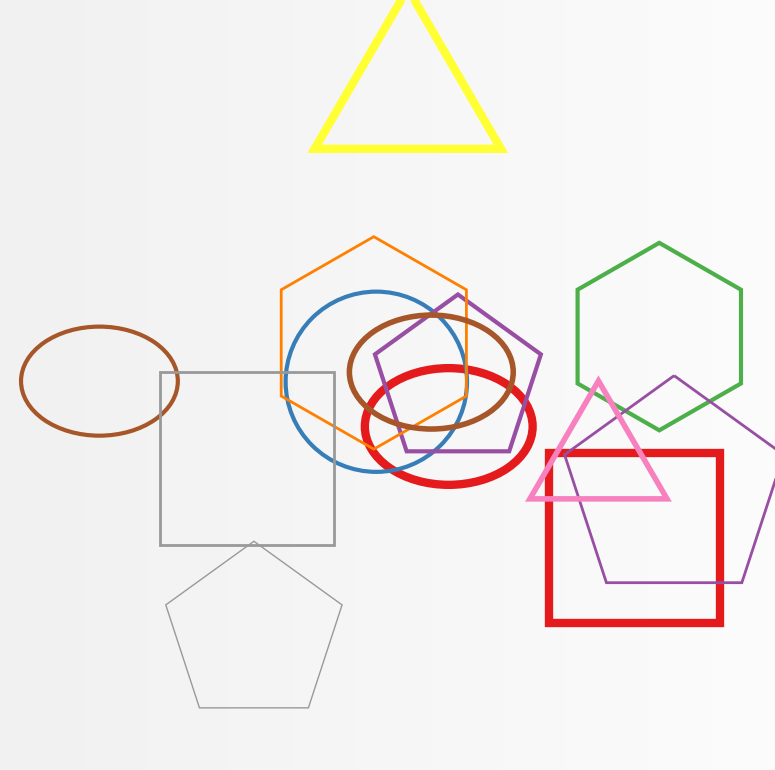[{"shape": "oval", "thickness": 3, "radius": 0.54, "center": [0.579, 0.446]}, {"shape": "square", "thickness": 3, "radius": 0.55, "center": [0.819, 0.302]}, {"shape": "circle", "thickness": 1.5, "radius": 0.59, "center": [0.486, 0.504]}, {"shape": "hexagon", "thickness": 1.5, "radius": 0.61, "center": [0.851, 0.563]}, {"shape": "pentagon", "thickness": 1, "radius": 0.74, "center": [0.87, 0.364]}, {"shape": "pentagon", "thickness": 1.5, "radius": 0.56, "center": [0.591, 0.505]}, {"shape": "hexagon", "thickness": 1, "radius": 0.69, "center": [0.482, 0.555]}, {"shape": "triangle", "thickness": 3, "radius": 0.69, "center": [0.526, 0.876]}, {"shape": "oval", "thickness": 1.5, "radius": 0.51, "center": [0.128, 0.505]}, {"shape": "oval", "thickness": 2, "radius": 0.53, "center": [0.557, 0.517]}, {"shape": "triangle", "thickness": 2, "radius": 0.51, "center": [0.772, 0.403]}, {"shape": "pentagon", "thickness": 0.5, "radius": 0.6, "center": [0.328, 0.177]}, {"shape": "square", "thickness": 1, "radius": 0.56, "center": [0.318, 0.405]}]